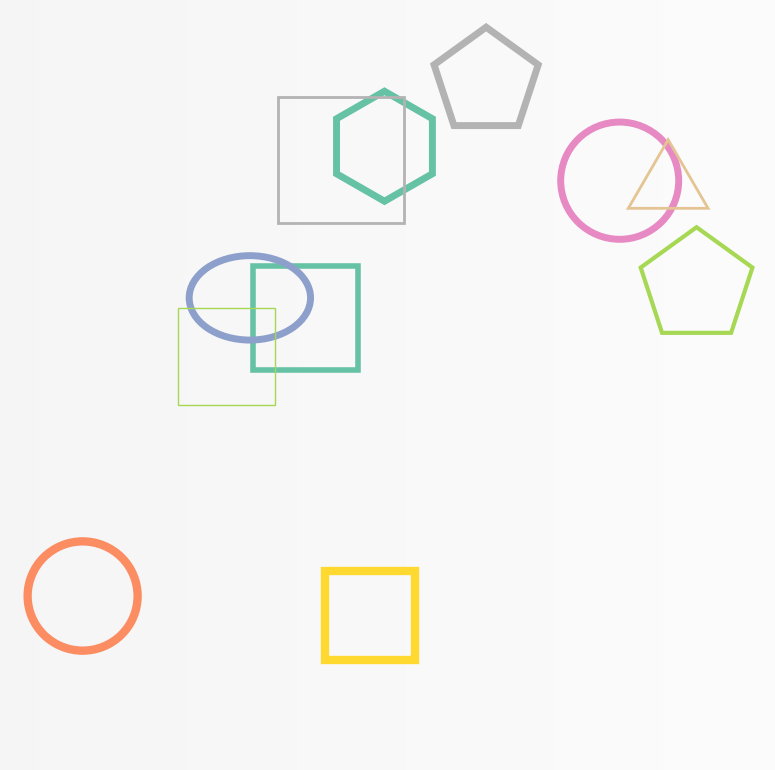[{"shape": "hexagon", "thickness": 2.5, "radius": 0.36, "center": [0.496, 0.81]}, {"shape": "square", "thickness": 2, "radius": 0.34, "center": [0.394, 0.588]}, {"shape": "circle", "thickness": 3, "radius": 0.35, "center": [0.107, 0.226]}, {"shape": "oval", "thickness": 2.5, "radius": 0.39, "center": [0.322, 0.613]}, {"shape": "circle", "thickness": 2.5, "radius": 0.38, "center": [0.8, 0.765]}, {"shape": "pentagon", "thickness": 1.5, "radius": 0.38, "center": [0.899, 0.629]}, {"shape": "square", "thickness": 0.5, "radius": 0.31, "center": [0.292, 0.537]}, {"shape": "square", "thickness": 3, "radius": 0.29, "center": [0.477, 0.201]}, {"shape": "triangle", "thickness": 1, "radius": 0.3, "center": [0.862, 0.759]}, {"shape": "pentagon", "thickness": 2.5, "radius": 0.35, "center": [0.627, 0.894]}, {"shape": "square", "thickness": 1, "radius": 0.41, "center": [0.44, 0.792]}]